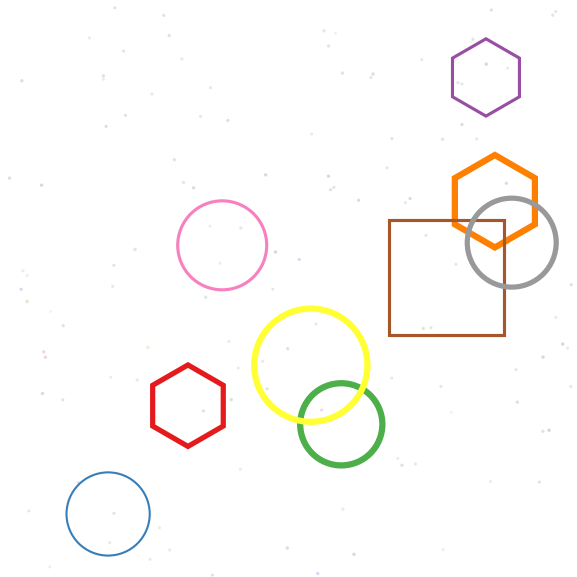[{"shape": "hexagon", "thickness": 2.5, "radius": 0.35, "center": [0.325, 0.297]}, {"shape": "circle", "thickness": 1, "radius": 0.36, "center": [0.187, 0.109]}, {"shape": "circle", "thickness": 3, "radius": 0.36, "center": [0.591, 0.264]}, {"shape": "hexagon", "thickness": 1.5, "radius": 0.33, "center": [0.841, 0.865]}, {"shape": "hexagon", "thickness": 3, "radius": 0.4, "center": [0.857, 0.651]}, {"shape": "circle", "thickness": 3, "radius": 0.49, "center": [0.538, 0.367]}, {"shape": "square", "thickness": 1.5, "radius": 0.5, "center": [0.773, 0.519]}, {"shape": "circle", "thickness": 1.5, "radius": 0.39, "center": [0.385, 0.574]}, {"shape": "circle", "thickness": 2.5, "radius": 0.39, "center": [0.886, 0.579]}]